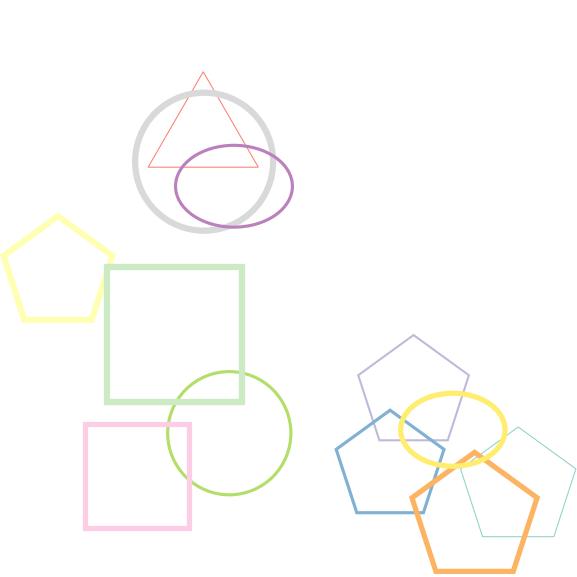[{"shape": "pentagon", "thickness": 0.5, "radius": 0.53, "center": [0.897, 0.155]}, {"shape": "pentagon", "thickness": 3, "radius": 0.5, "center": [0.1, 0.526]}, {"shape": "pentagon", "thickness": 1, "radius": 0.5, "center": [0.716, 0.318]}, {"shape": "triangle", "thickness": 0.5, "radius": 0.55, "center": [0.352, 0.765]}, {"shape": "pentagon", "thickness": 1.5, "radius": 0.49, "center": [0.675, 0.191]}, {"shape": "pentagon", "thickness": 2.5, "radius": 0.57, "center": [0.822, 0.102]}, {"shape": "circle", "thickness": 1.5, "radius": 0.53, "center": [0.397, 0.249]}, {"shape": "square", "thickness": 2.5, "radius": 0.45, "center": [0.236, 0.174]}, {"shape": "circle", "thickness": 3, "radius": 0.6, "center": [0.353, 0.719]}, {"shape": "oval", "thickness": 1.5, "radius": 0.51, "center": [0.405, 0.677]}, {"shape": "square", "thickness": 3, "radius": 0.58, "center": [0.302, 0.42]}, {"shape": "oval", "thickness": 2.5, "radius": 0.45, "center": [0.784, 0.255]}]